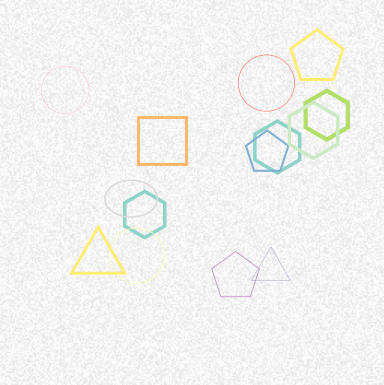[{"shape": "hexagon", "thickness": 2.5, "radius": 0.34, "center": [0.72, 0.618]}, {"shape": "hexagon", "thickness": 2.5, "radius": 0.3, "center": [0.376, 0.443]}, {"shape": "circle", "thickness": 0.5, "radius": 0.36, "center": [0.355, 0.336]}, {"shape": "triangle", "thickness": 0.5, "radius": 0.29, "center": [0.703, 0.301]}, {"shape": "circle", "thickness": 0.5, "radius": 0.37, "center": [0.692, 0.784]}, {"shape": "pentagon", "thickness": 1.5, "radius": 0.29, "center": [0.694, 0.603]}, {"shape": "square", "thickness": 2, "radius": 0.31, "center": [0.421, 0.636]}, {"shape": "hexagon", "thickness": 3, "radius": 0.32, "center": [0.849, 0.701]}, {"shape": "circle", "thickness": 0.5, "radius": 0.31, "center": [0.169, 0.766]}, {"shape": "oval", "thickness": 1, "radius": 0.34, "center": [0.341, 0.484]}, {"shape": "pentagon", "thickness": 0.5, "radius": 0.33, "center": [0.612, 0.282]}, {"shape": "hexagon", "thickness": 2.5, "radius": 0.36, "center": [0.814, 0.662]}, {"shape": "triangle", "thickness": 2, "radius": 0.4, "center": [0.255, 0.33]}, {"shape": "pentagon", "thickness": 2, "radius": 0.36, "center": [0.823, 0.851]}]